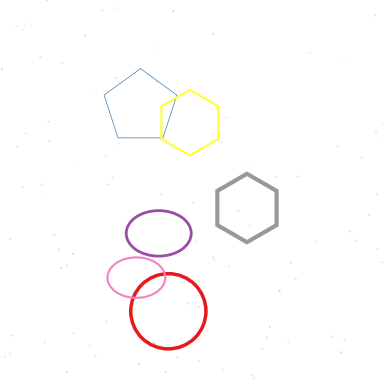[{"shape": "circle", "thickness": 2.5, "radius": 0.49, "center": [0.437, 0.192]}, {"shape": "pentagon", "thickness": 0.5, "radius": 0.5, "center": [0.365, 0.722]}, {"shape": "oval", "thickness": 2, "radius": 0.42, "center": [0.412, 0.394]}, {"shape": "hexagon", "thickness": 1.5, "radius": 0.43, "center": [0.493, 0.681]}, {"shape": "oval", "thickness": 1.5, "radius": 0.38, "center": [0.354, 0.279]}, {"shape": "hexagon", "thickness": 3, "radius": 0.44, "center": [0.641, 0.46]}]